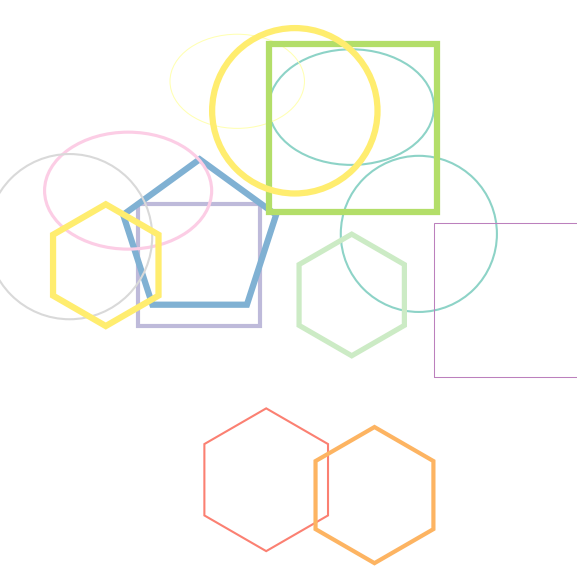[{"shape": "oval", "thickness": 1, "radius": 0.71, "center": [0.608, 0.814]}, {"shape": "circle", "thickness": 1, "radius": 0.68, "center": [0.725, 0.594]}, {"shape": "oval", "thickness": 0.5, "radius": 0.58, "center": [0.411, 0.858]}, {"shape": "square", "thickness": 2, "radius": 0.53, "center": [0.344, 0.54]}, {"shape": "hexagon", "thickness": 1, "radius": 0.62, "center": [0.461, 0.168]}, {"shape": "pentagon", "thickness": 3, "radius": 0.7, "center": [0.346, 0.584]}, {"shape": "hexagon", "thickness": 2, "radius": 0.59, "center": [0.648, 0.142]}, {"shape": "square", "thickness": 3, "radius": 0.73, "center": [0.611, 0.778]}, {"shape": "oval", "thickness": 1.5, "radius": 0.72, "center": [0.222, 0.669]}, {"shape": "circle", "thickness": 1, "radius": 0.72, "center": [0.121, 0.589]}, {"shape": "square", "thickness": 0.5, "radius": 0.67, "center": [0.886, 0.48]}, {"shape": "hexagon", "thickness": 2.5, "radius": 0.53, "center": [0.609, 0.488]}, {"shape": "circle", "thickness": 3, "radius": 0.72, "center": [0.511, 0.807]}, {"shape": "hexagon", "thickness": 3, "radius": 0.53, "center": [0.183, 0.54]}]